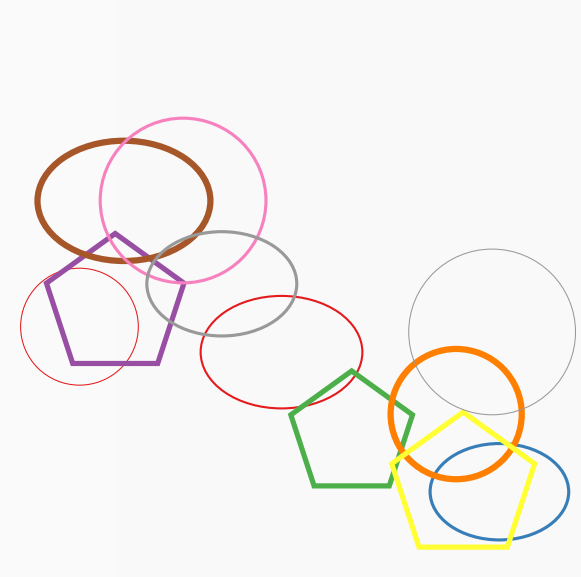[{"shape": "oval", "thickness": 1, "radius": 0.7, "center": [0.484, 0.389]}, {"shape": "circle", "thickness": 0.5, "radius": 0.51, "center": [0.137, 0.433]}, {"shape": "oval", "thickness": 1.5, "radius": 0.6, "center": [0.859, 0.148]}, {"shape": "pentagon", "thickness": 2.5, "radius": 0.55, "center": [0.605, 0.247]}, {"shape": "pentagon", "thickness": 2.5, "radius": 0.62, "center": [0.198, 0.47]}, {"shape": "circle", "thickness": 3, "radius": 0.56, "center": [0.785, 0.282]}, {"shape": "pentagon", "thickness": 2.5, "radius": 0.65, "center": [0.797, 0.156]}, {"shape": "oval", "thickness": 3, "radius": 0.74, "center": [0.213, 0.651]}, {"shape": "circle", "thickness": 1.5, "radius": 0.71, "center": [0.315, 0.652]}, {"shape": "circle", "thickness": 0.5, "radius": 0.72, "center": [0.847, 0.424]}, {"shape": "oval", "thickness": 1.5, "radius": 0.64, "center": [0.382, 0.508]}]